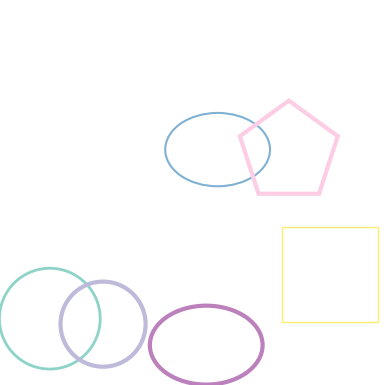[{"shape": "circle", "thickness": 2, "radius": 0.65, "center": [0.129, 0.172]}, {"shape": "circle", "thickness": 3, "radius": 0.55, "center": [0.268, 0.158]}, {"shape": "oval", "thickness": 1.5, "radius": 0.68, "center": [0.565, 0.611]}, {"shape": "pentagon", "thickness": 3, "radius": 0.67, "center": [0.75, 0.605]}, {"shape": "oval", "thickness": 3, "radius": 0.73, "center": [0.536, 0.104]}, {"shape": "square", "thickness": 1, "radius": 0.62, "center": [0.857, 0.287]}]